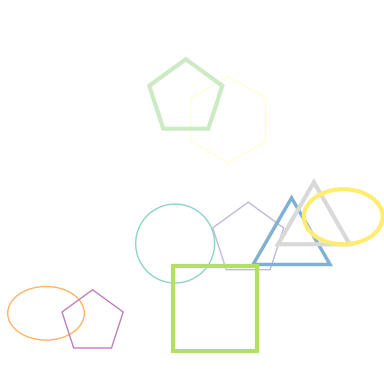[{"shape": "circle", "thickness": 1, "radius": 0.51, "center": [0.455, 0.367]}, {"shape": "hexagon", "thickness": 0.5, "radius": 0.56, "center": [0.593, 0.689]}, {"shape": "pentagon", "thickness": 1, "radius": 0.48, "center": [0.645, 0.378]}, {"shape": "triangle", "thickness": 2.5, "radius": 0.58, "center": [0.757, 0.371]}, {"shape": "oval", "thickness": 1, "radius": 0.5, "center": [0.12, 0.186]}, {"shape": "square", "thickness": 3, "radius": 0.55, "center": [0.558, 0.199]}, {"shape": "triangle", "thickness": 3, "radius": 0.54, "center": [0.815, 0.419]}, {"shape": "pentagon", "thickness": 1, "radius": 0.42, "center": [0.24, 0.164]}, {"shape": "pentagon", "thickness": 3, "radius": 0.5, "center": [0.483, 0.746]}, {"shape": "oval", "thickness": 3, "radius": 0.51, "center": [0.892, 0.437]}]